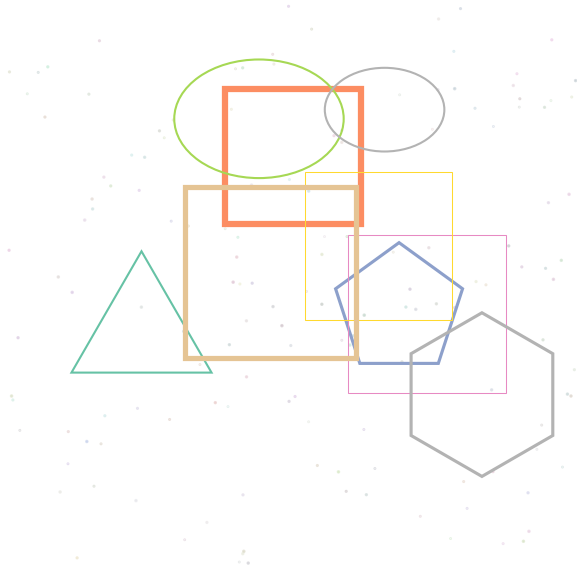[{"shape": "triangle", "thickness": 1, "radius": 0.7, "center": [0.245, 0.424]}, {"shape": "square", "thickness": 3, "radius": 0.59, "center": [0.507, 0.728]}, {"shape": "pentagon", "thickness": 1.5, "radius": 0.58, "center": [0.691, 0.463]}, {"shape": "square", "thickness": 0.5, "radius": 0.68, "center": [0.74, 0.456]}, {"shape": "oval", "thickness": 1, "radius": 0.73, "center": [0.448, 0.793]}, {"shape": "square", "thickness": 0.5, "radius": 0.64, "center": [0.656, 0.573]}, {"shape": "square", "thickness": 2.5, "radius": 0.74, "center": [0.468, 0.527]}, {"shape": "oval", "thickness": 1, "radius": 0.52, "center": [0.666, 0.809]}, {"shape": "hexagon", "thickness": 1.5, "radius": 0.71, "center": [0.835, 0.316]}]